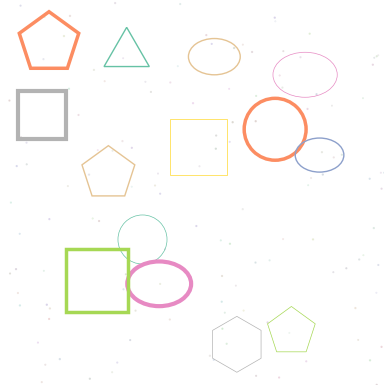[{"shape": "triangle", "thickness": 1, "radius": 0.34, "center": [0.329, 0.861]}, {"shape": "circle", "thickness": 0.5, "radius": 0.32, "center": [0.37, 0.378]}, {"shape": "circle", "thickness": 2.5, "radius": 0.4, "center": [0.715, 0.664]}, {"shape": "pentagon", "thickness": 2.5, "radius": 0.41, "center": [0.127, 0.888]}, {"shape": "oval", "thickness": 1, "radius": 0.32, "center": [0.83, 0.597]}, {"shape": "oval", "thickness": 0.5, "radius": 0.42, "center": [0.792, 0.806]}, {"shape": "oval", "thickness": 3, "radius": 0.41, "center": [0.414, 0.263]}, {"shape": "square", "thickness": 2.5, "radius": 0.41, "center": [0.252, 0.272]}, {"shape": "pentagon", "thickness": 0.5, "radius": 0.33, "center": [0.757, 0.139]}, {"shape": "square", "thickness": 0.5, "radius": 0.37, "center": [0.516, 0.618]}, {"shape": "oval", "thickness": 1, "radius": 0.34, "center": [0.557, 0.853]}, {"shape": "pentagon", "thickness": 1, "radius": 0.36, "center": [0.282, 0.55]}, {"shape": "square", "thickness": 3, "radius": 0.31, "center": [0.11, 0.702]}, {"shape": "hexagon", "thickness": 0.5, "radius": 0.36, "center": [0.615, 0.106]}]